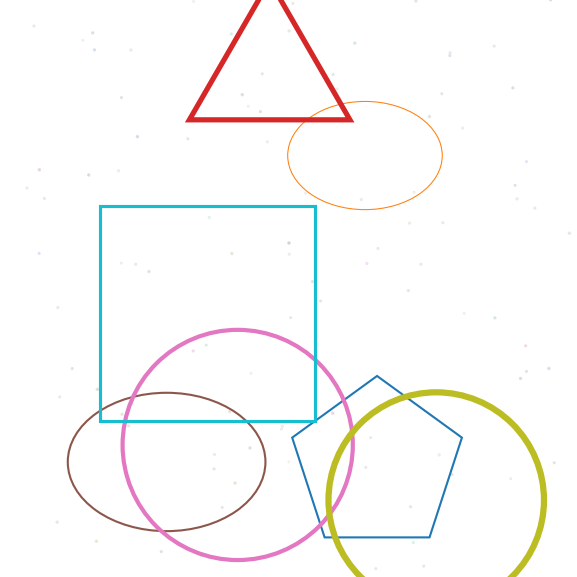[{"shape": "pentagon", "thickness": 1, "radius": 0.77, "center": [0.653, 0.194]}, {"shape": "oval", "thickness": 0.5, "radius": 0.67, "center": [0.632, 0.73]}, {"shape": "triangle", "thickness": 2.5, "radius": 0.8, "center": [0.467, 0.872]}, {"shape": "oval", "thickness": 1, "radius": 0.86, "center": [0.288, 0.199]}, {"shape": "circle", "thickness": 2, "radius": 1.0, "center": [0.412, 0.229]}, {"shape": "circle", "thickness": 3, "radius": 0.93, "center": [0.755, 0.133]}, {"shape": "square", "thickness": 1.5, "radius": 0.93, "center": [0.359, 0.457]}]